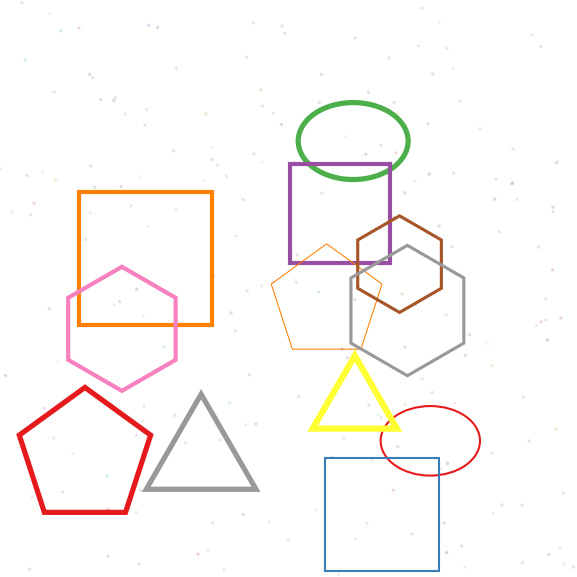[{"shape": "oval", "thickness": 1, "radius": 0.43, "center": [0.745, 0.236]}, {"shape": "pentagon", "thickness": 2.5, "radius": 0.6, "center": [0.147, 0.209]}, {"shape": "square", "thickness": 1, "radius": 0.49, "center": [0.662, 0.108]}, {"shape": "oval", "thickness": 2.5, "radius": 0.48, "center": [0.612, 0.755]}, {"shape": "square", "thickness": 2, "radius": 0.43, "center": [0.589, 0.63]}, {"shape": "pentagon", "thickness": 0.5, "radius": 0.5, "center": [0.566, 0.476]}, {"shape": "square", "thickness": 2, "radius": 0.58, "center": [0.253, 0.551]}, {"shape": "triangle", "thickness": 3, "radius": 0.42, "center": [0.614, 0.299]}, {"shape": "hexagon", "thickness": 1.5, "radius": 0.42, "center": [0.692, 0.542]}, {"shape": "hexagon", "thickness": 2, "radius": 0.54, "center": [0.211, 0.43]}, {"shape": "hexagon", "thickness": 1.5, "radius": 0.56, "center": [0.705, 0.461]}, {"shape": "triangle", "thickness": 2.5, "radius": 0.55, "center": [0.348, 0.207]}]